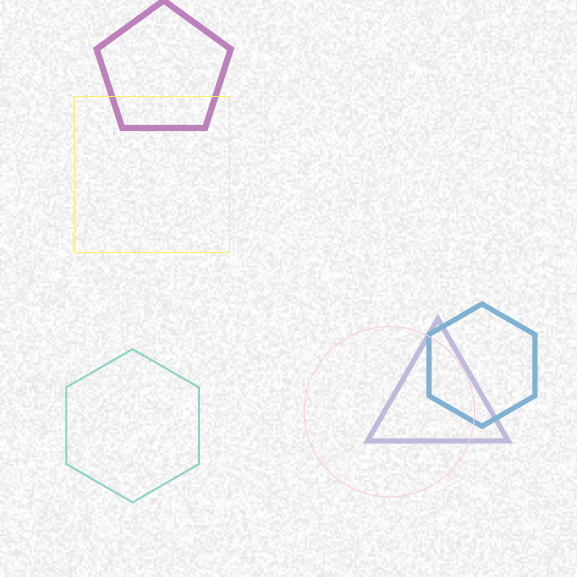[{"shape": "hexagon", "thickness": 1, "radius": 0.66, "center": [0.23, 0.262]}, {"shape": "triangle", "thickness": 2.5, "radius": 0.7, "center": [0.758, 0.306]}, {"shape": "hexagon", "thickness": 2.5, "radius": 0.53, "center": [0.835, 0.367]}, {"shape": "circle", "thickness": 0.5, "radius": 0.74, "center": [0.674, 0.286]}, {"shape": "pentagon", "thickness": 3, "radius": 0.61, "center": [0.283, 0.876]}, {"shape": "square", "thickness": 0.5, "radius": 0.67, "center": [0.262, 0.698]}]